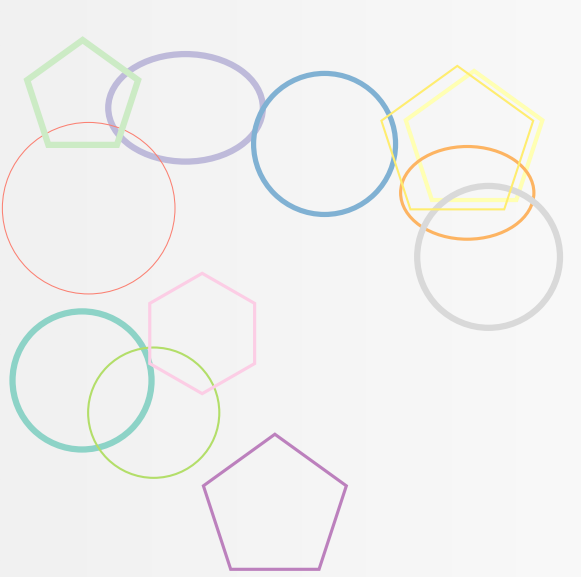[{"shape": "circle", "thickness": 3, "radius": 0.6, "center": [0.141, 0.34]}, {"shape": "pentagon", "thickness": 2, "radius": 0.62, "center": [0.816, 0.753]}, {"shape": "oval", "thickness": 3, "radius": 0.66, "center": [0.319, 0.812]}, {"shape": "circle", "thickness": 0.5, "radius": 0.74, "center": [0.153, 0.639]}, {"shape": "circle", "thickness": 2.5, "radius": 0.61, "center": [0.558, 0.75]}, {"shape": "oval", "thickness": 1.5, "radius": 0.57, "center": [0.804, 0.665]}, {"shape": "circle", "thickness": 1, "radius": 0.56, "center": [0.264, 0.285]}, {"shape": "hexagon", "thickness": 1.5, "radius": 0.52, "center": [0.348, 0.422]}, {"shape": "circle", "thickness": 3, "radius": 0.61, "center": [0.841, 0.554]}, {"shape": "pentagon", "thickness": 1.5, "radius": 0.65, "center": [0.473, 0.118]}, {"shape": "pentagon", "thickness": 3, "radius": 0.5, "center": [0.142, 0.829]}, {"shape": "pentagon", "thickness": 1, "radius": 0.69, "center": [0.787, 0.748]}]